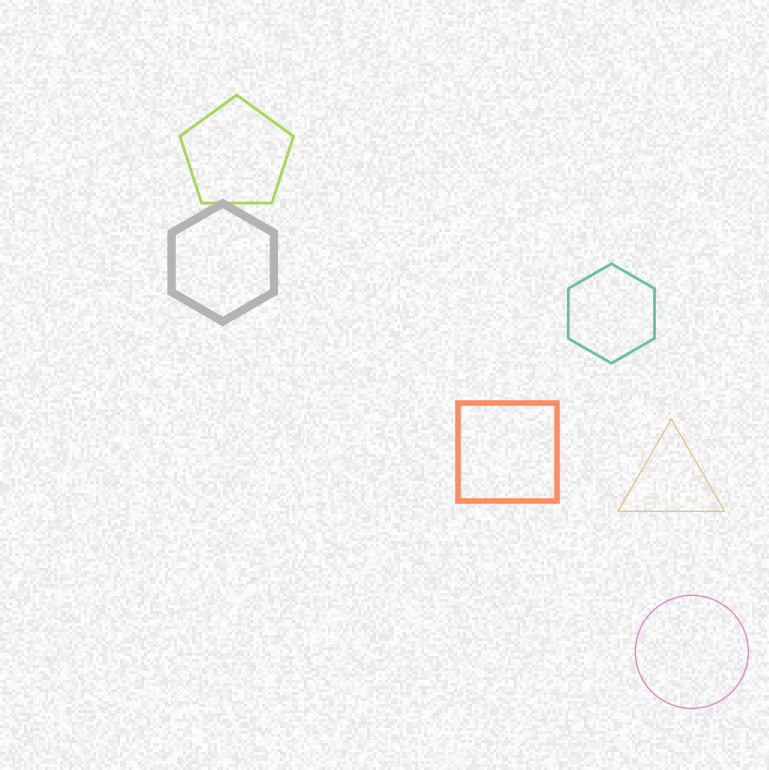[{"shape": "hexagon", "thickness": 1, "radius": 0.32, "center": [0.794, 0.593]}, {"shape": "square", "thickness": 2, "radius": 0.32, "center": [0.659, 0.413]}, {"shape": "circle", "thickness": 0.5, "radius": 0.37, "center": [0.899, 0.153]}, {"shape": "pentagon", "thickness": 1, "radius": 0.39, "center": [0.307, 0.799]}, {"shape": "triangle", "thickness": 0.5, "radius": 0.4, "center": [0.872, 0.376]}, {"shape": "hexagon", "thickness": 3, "radius": 0.38, "center": [0.289, 0.659]}]